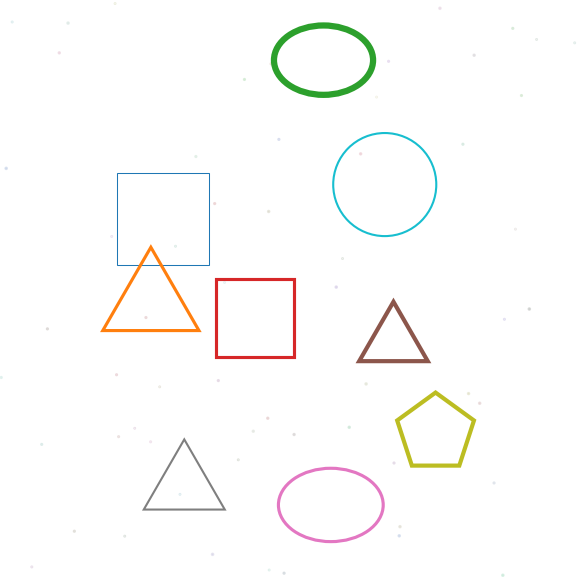[{"shape": "square", "thickness": 0.5, "radius": 0.4, "center": [0.282, 0.62]}, {"shape": "triangle", "thickness": 1.5, "radius": 0.48, "center": [0.261, 0.475]}, {"shape": "oval", "thickness": 3, "radius": 0.43, "center": [0.56, 0.895]}, {"shape": "square", "thickness": 1.5, "radius": 0.34, "center": [0.442, 0.449]}, {"shape": "triangle", "thickness": 2, "radius": 0.34, "center": [0.681, 0.408]}, {"shape": "oval", "thickness": 1.5, "radius": 0.45, "center": [0.573, 0.125]}, {"shape": "triangle", "thickness": 1, "radius": 0.4, "center": [0.319, 0.157]}, {"shape": "pentagon", "thickness": 2, "radius": 0.35, "center": [0.754, 0.249]}, {"shape": "circle", "thickness": 1, "radius": 0.45, "center": [0.666, 0.68]}]